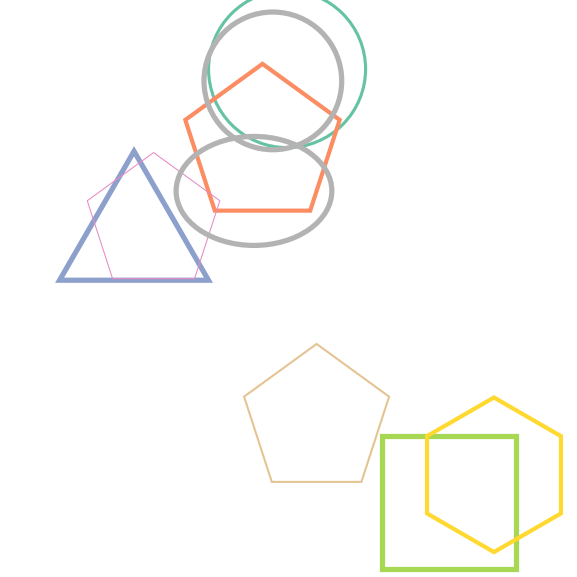[{"shape": "circle", "thickness": 1.5, "radius": 0.68, "center": [0.497, 0.879]}, {"shape": "pentagon", "thickness": 2, "radius": 0.7, "center": [0.455, 0.748]}, {"shape": "triangle", "thickness": 2.5, "radius": 0.74, "center": [0.232, 0.588]}, {"shape": "pentagon", "thickness": 0.5, "radius": 0.6, "center": [0.266, 0.614]}, {"shape": "square", "thickness": 2.5, "radius": 0.58, "center": [0.778, 0.129]}, {"shape": "hexagon", "thickness": 2, "radius": 0.67, "center": [0.855, 0.177]}, {"shape": "pentagon", "thickness": 1, "radius": 0.66, "center": [0.548, 0.272]}, {"shape": "circle", "thickness": 2.5, "radius": 0.6, "center": [0.472, 0.859]}, {"shape": "oval", "thickness": 2.5, "radius": 0.67, "center": [0.44, 0.669]}]